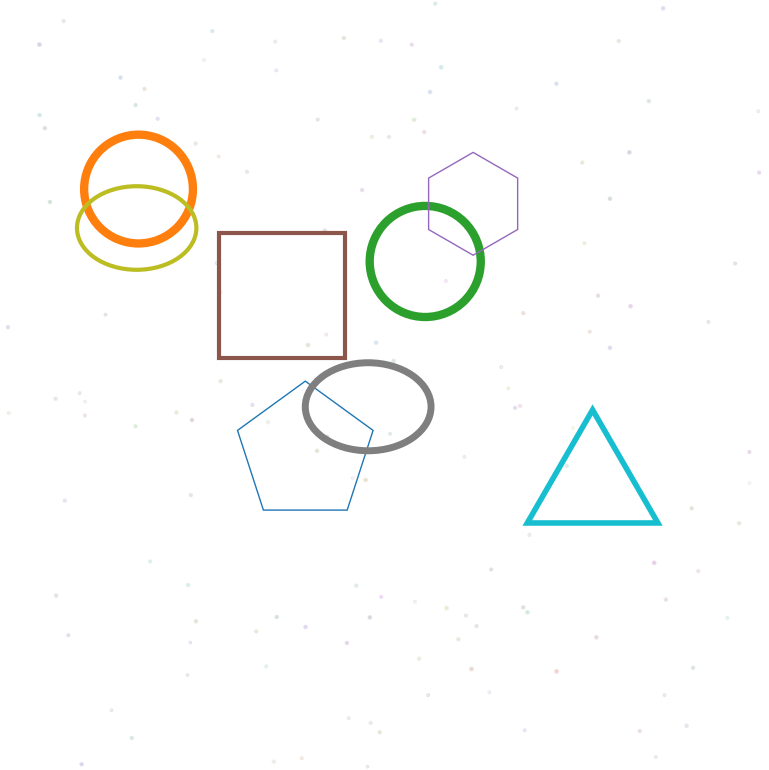[{"shape": "pentagon", "thickness": 0.5, "radius": 0.46, "center": [0.396, 0.412]}, {"shape": "circle", "thickness": 3, "radius": 0.35, "center": [0.18, 0.754]}, {"shape": "circle", "thickness": 3, "radius": 0.36, "center": [0.552, 0.66]}, {"shape": "hexagon", "thickness": 0.5, "radius": 0.33, "center": [0.614, 0.735]}, {"shape": "square", "thickness": 1.5, "radius": 0.41, "center": [0.366, 0.616]}, {"shape": "oval", "thickness": 2.5, "radius": 0.41, "center": [0.478, 0.472]}, {"shape": "oval", "thickness": 1.5, "radius": 0.39, "center": [0.177, 0.704]}, {"shape": "triangle", "thickness": 2, "radius": 0.49, "center": [0.77, 0.37]}]